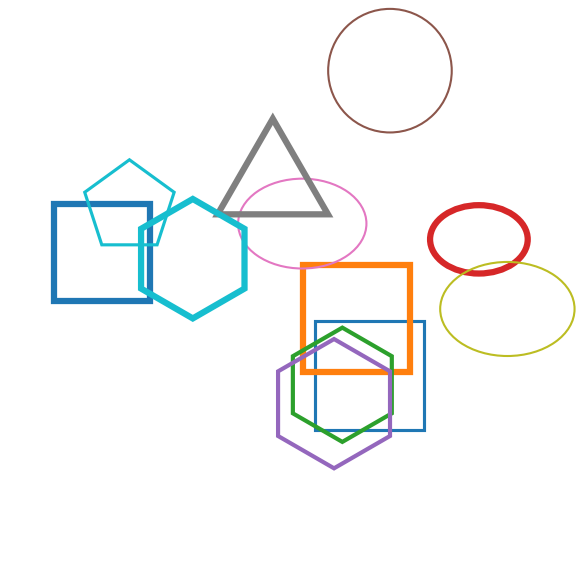[{"shape": "square", "thickness": 3, "radius": 0.42, "center": [0.177, 0.562]}, {"shape": "square", "thickness": 1.5, "radius": 0.47, "center": [0.64, 0.349]}, {"shape": "square", "thickness": 3, "radius": 0.47, "center": [0.617, 0.448]}, {"shape": "hexagon", "thickness": 2, "radius": 0.49, "center": [0.593, 0.333]}, {"shape": "oval", "thickness": 3, "radius": 0.42, "center": [0.829, 0.585]}, {"shape": "hexagon", "thickness": 2, "radius": 0.56, "center": [0.578, 0.3]}, {"shape": "circle", "thickness": 1, "radius": 0.53, "center": [0.675, 0.877]}, {"shape": "oval", "thickness": 1, "radius": 0.56, "center": [0.523, 0.612]}, {"shape": "triangle", "thickness": 3, "radius": 0.55, "center": [0.472, 0.683]}, {"shape": "oval", "thickness": 1, "radius": 0.58, "center": [0.879, 0.464]}, {"shape": "hexagon", "thickness": 3, "radius": 0.52, "center": [0.334, 0.551]}, {"shape": "pentagon", "thickness": 1.5, "radius": 0.41, "center": [0.224, 0.641]}]